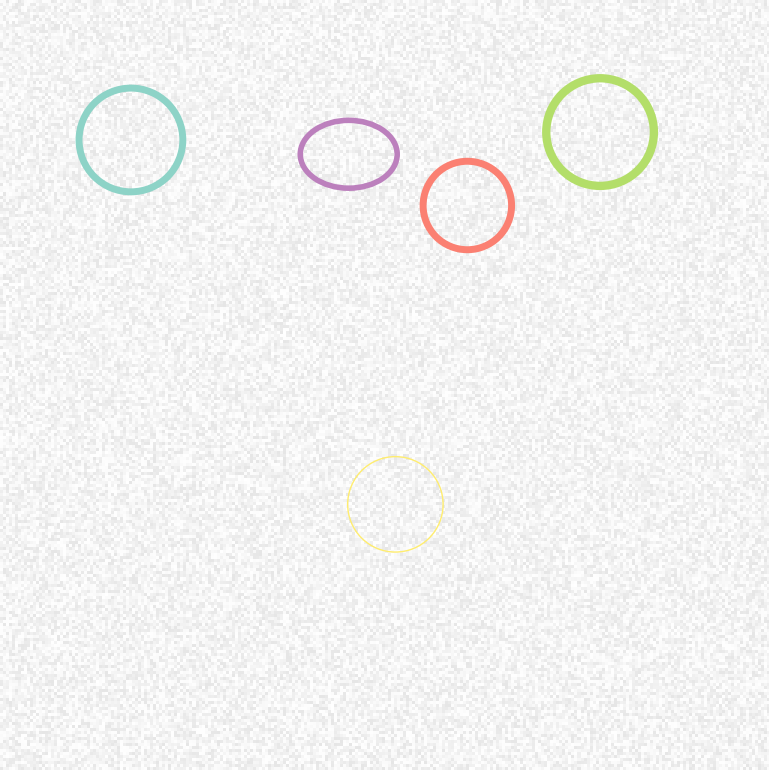[{"shape": "circle", "thickness": 2.5, "radius": 0.34, "center": [0.17, 0.818]}, {"shape": "circle", "thickness": 2.5, "radius": 0.29, "center": [0.607, 0.733]}, {"shape": "circle", "thickness": 3, "radius": 0.35, "center": [0.779, 0.828]}, {"shape": "oval", "thickness": 2, "radius": 0.31, "center": [0.453, 0.8]}, {"shape": "circle", "thickness": 0.5, "radius": 0.31, "center": [0.513, 0.345]}]